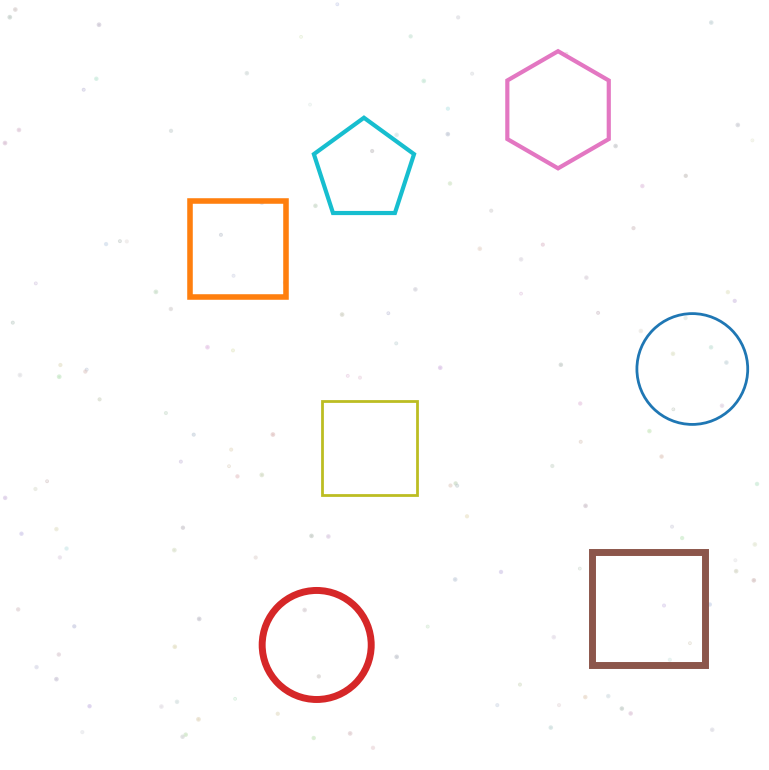[{"shape": "circle", "thickness": 1, "radius": 0.36, "center": [0.899, 0.521]}, {"shape": "square", "thickness": 2, "radius": 0.31, "center": [0.309, 0.676]}, {"shape": "circle", "thickness": 2.5, "radius": 0.35, "center": [0.411, 0.162]}, {"shape": "square", "thickness": 2.5, "radius": 0.37, "center": [0.842, 0.21]}, {"shape": "hexagon", "thickness": 1.5, "radius": 0.38, "center": [0.725, 0.857]}, {"shape": "square", "thickness": 1, "radius": 0.31, "center": [0.48, 0.418]}, {"shape": "pentagon", "thickness": 1.5, "radius": 0.34, "center": [0.473, 0.779]}]